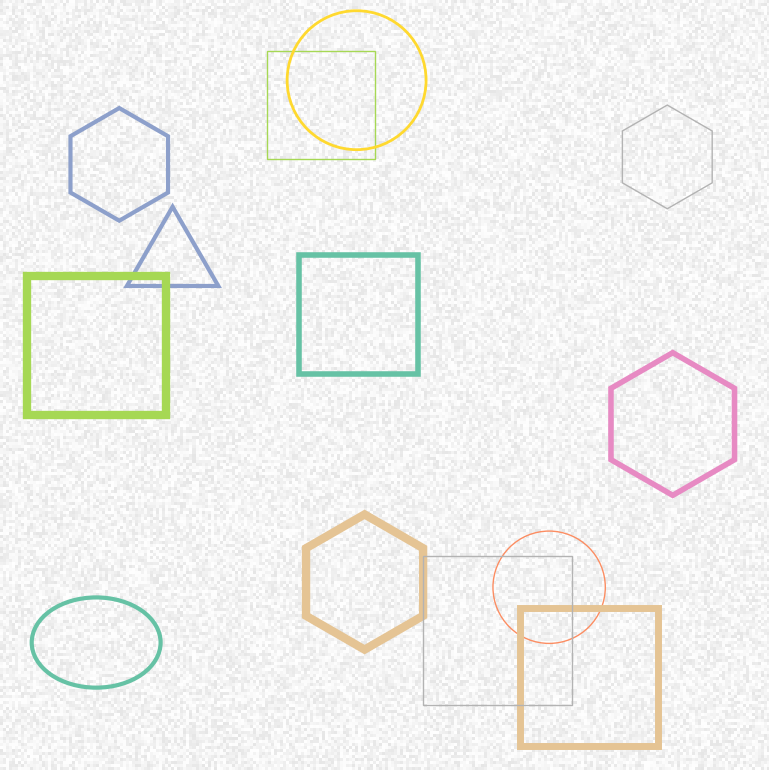[{"shape": "square", "thickness": 2, "radius": 0.39, "center": [0.466, 0.591]}, {"shape": "oval", "thickness": 1.5, "radius": 0.42, "center": [0.125, 0.166]}, {"shape": "circle", "thickness": 0.5, "radius": 0.36, "center": [0.713, 0.237]}, {"shape": "hexagon", "thickness": 1.5, "radius": 0.37, "center": [0.155, 0.787]}, {"shape": "triangle", "thickness": 1.5, "radius": 0.34, "center": [0.224, 0.663]}, {"shape": "hexagon", "thickness": 2, "radius": 0.46, "center": [0.874, 0.449]}, {"shape": "square", "thickness": 0.5, "radius": 0.35, "center": [0.417, 0.864]}, {"shape": "square", "thickness": 3, "radius": 0.45, "center": [0.125, 0.552]}, {"shape": "circle", "thickness": 1, "radius": 0.45, "center": [0.463, 0.896]}, {"shape": "square", "thickness": 2.5, "radius": 0.45, "center": [0.765, 0.121]}, {"shape": "hexagon", "thickness": 3, "radius": 0.44, "center": [0.473, 0.244]}, {"shape": "square", "thickness": 0.5, "radius": 0.48, "center": [0.646, 0.181]}, {"shape": "hexagon", "thickness": 0.5, "radius": 0.34, "center": [0.867, 0.796]}]